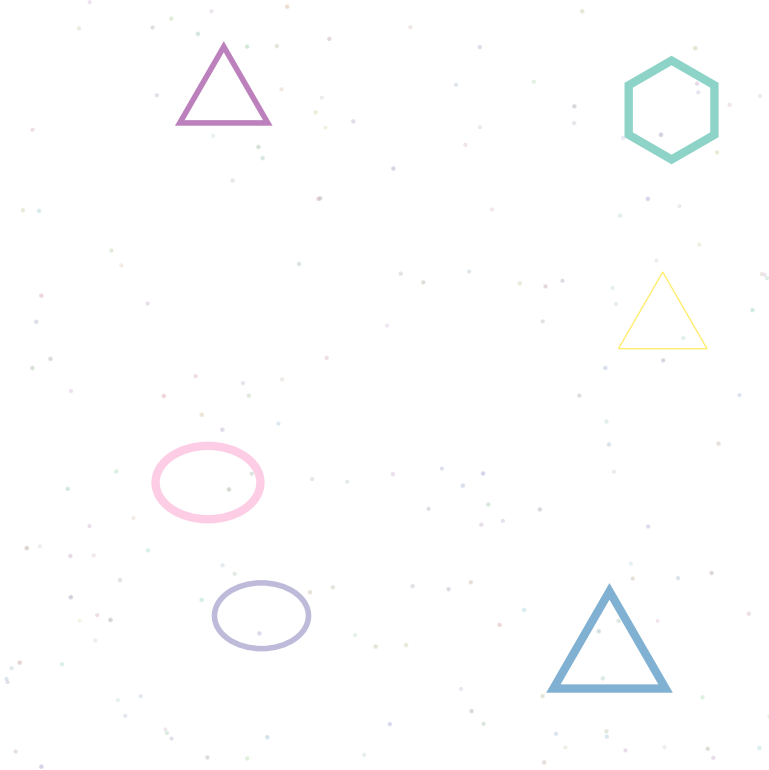[{"shape": "hexagon", "thickness": 3, "radius": 0.32, "center": [0.872, 0.857]}, {"shape": "oval", "thickness": 2, "radius": 0.31, "center": [0.34, 0.2]}, {"shape": "triangle", "thickness": 3, "radius": 0.42, "center": [0.792, 0.148]}, {"shape": "oval", "thickness": 3, "radius": 0.34, "center": [0.27, 0.373]}, {"shape": "triangle", "thickness": 2, "radius": 0.33, "center": [0.291, 0.873]}, {"shape": "triangle", "thickness": 0.5, "radius": 0.33, "center": [0.861, 0.58]}]